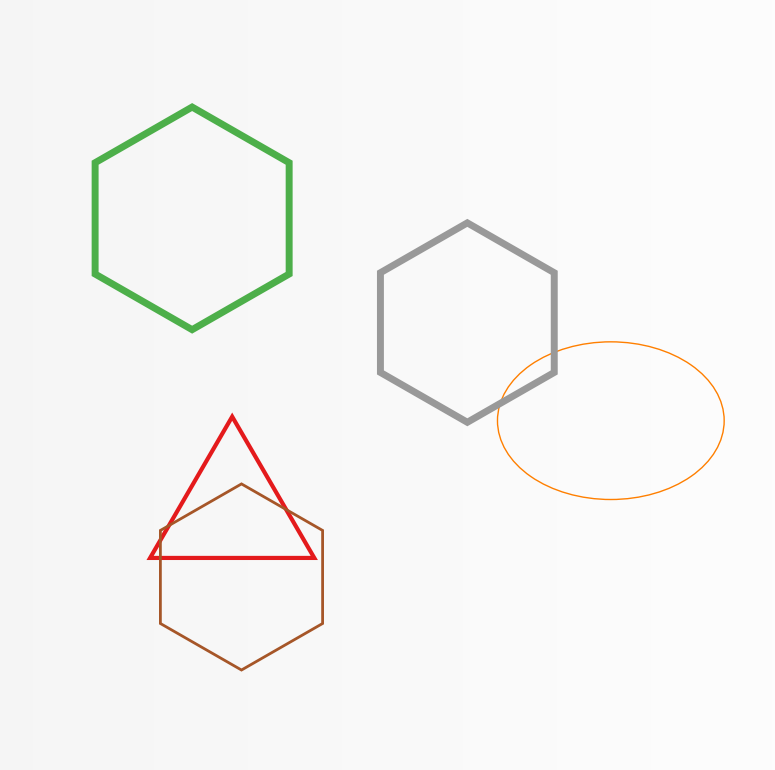[{"shape": "triangle", "thickness": 1.5, "radius": 0.61, "center": [0.3, 0.337]}, {"shape": "hexagon", "thickness": 2.5, "radius": 0.72, "center": [0.248, 0.716]}, {"shape": "oval", "thickness": 0.5, "radius": 0.73, "center": [0.788, 0.454]}, {"shape": "hexagon", "thickness": 1, "radius": 0.6, "center": [0.312, 0.251]}, {"shape": "hexagon", "thickness": 2.5, "radius": 0.65, "center": [0.603, 0.581]}]